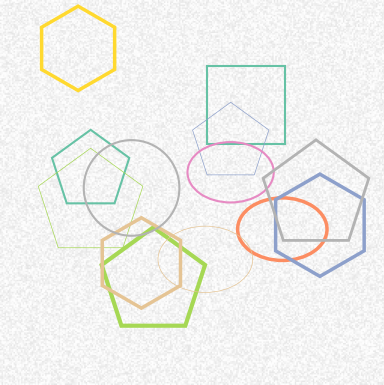[{"shape": "square", "thickness": 1.5, "radius": 0.51, "center": [0.638, 0.728]}, {"shape": "pentagon", "thickness": 1.5, "radius": 0.53, "center": [0.235, 0.557]}, {"shape": "oval", "thickness": 2.5, "radius": 0.58, "center": [0.733, 0.405]}, {"shape": "pentagon", "thickness": 0.5, "radius": 0.52, "center": [0.599, 0.63]}, {"shape": "hexagon", "thickness": 2.5, "radius": 0.66, "center": [0.831, 0.415]}, {"shape": "oval", "thickness": 1.5, "radius": 0.56, "center": [0.599, 0.553]}, {"shape": "pentagon", "thickness": 3, "radius": 0.71, "center": [0.398, 0.268]}, {"shape": "pentagon", "thickness": 0.5, "radius": 0.71, "center": [0.235, 0.472]}, {"shape": "hexagon", "thickness": 2.5, "radius": 0.55, "center": [0.203, 0.874]}, {"shape": "hexagon", "thickness": 2.5, "radius": 0.59, "center": [0.367, 0.317]}, {"shape": "oval", "thickness": 0.5, "radius": 0.61, "center": [0.533, 0.327]}, {"shape": "pentagon", "thickness": 2, "radius": 0.72, "center": [0.821, 0.492]}, {"shape": "circle", "thickness": 1.5, "radius": 0.62, "center": [0.342, 0.512]}]